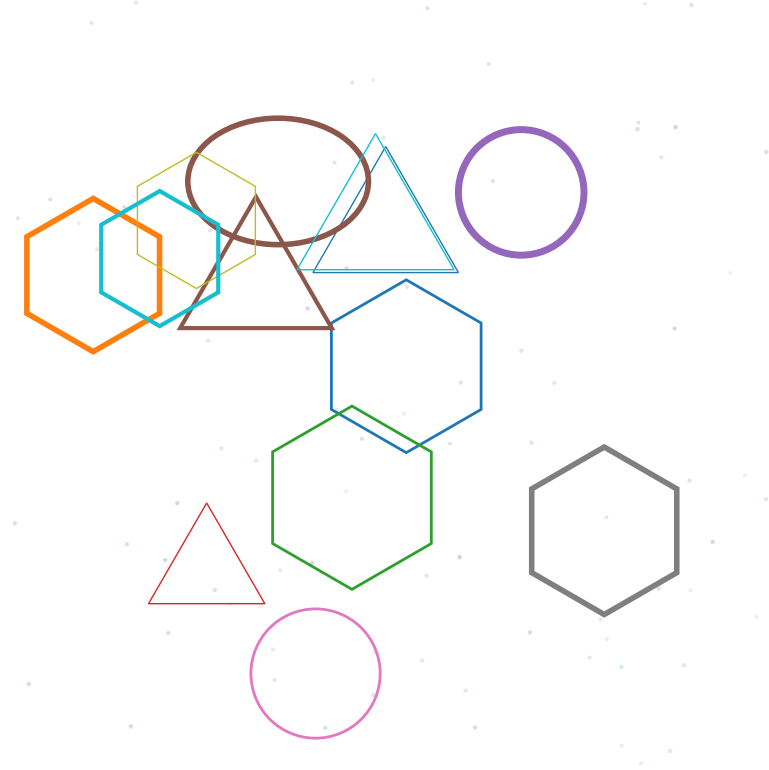[{"shape": "triangle", "thickness": 0.5, "radius": 0.55, "center": [0.501, 0.701]}, {"shape": "hexagon", "thickness": 1, "radius": 0.56, "center": [0.528, 0.524]}, {"shape": "hexagon", "thickness": 2, "radius": 0.5, "center": [0.121, 0.643]}, {"shape": "hexagon", "thickness": 1, "radius": 0.6, "center": [0.457, 0.354]}, {"shape": "triangle", "thickness": 0.5, "radius": 0.44, "center": [0.268, 0.26]}, {"shape": "circle", "thickness": 2.5, "radius": 0.41, "center": [0.677, 0.75]}, {"shape": "oval", "thickness": 2, "radius": 0.59, "center": [0.361, 0.764]}, {"shape": "triangle", "thickness": 1.5, "radius": 0.57, "center": [0.332, 0.631]}, {"shape": "circle", "thickness": 1, "radius": 0.42, "center": [0.41, 0.125]}, {"shape": "hexagon", "thickness": 2, "radius": 0.54, "center": [0.785, 0.311]}, {"shape": "hexagon", "thickness": 0.5, "radius": 0.44, "center": [0.255, 0.714]}, {"shape": "hexagon", "thickness": 1.5, "radius": 0.44, "center": [0.207, 0.664]}, {"shape": "triangle", "thickness": 0.5, "radius": 0.59, "center": [0.488, 0.709]}]